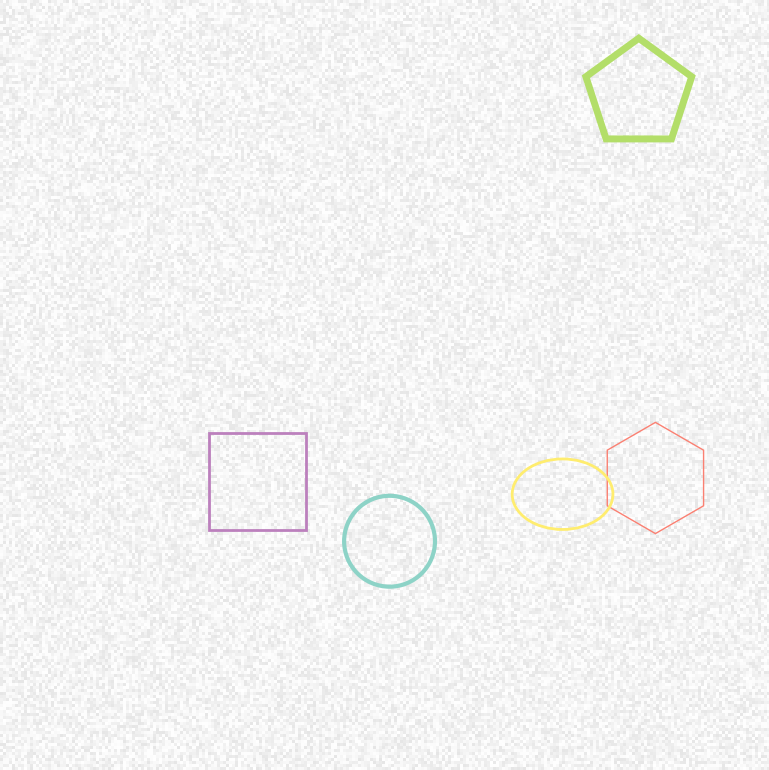[{"shape": "circle", "thickness": 1.5, "radius": 0.3, "center": [0.506, 0.297]}, {"shape": "hexagon", "thickness": 0.5, "radius": 0.36, "center": [0.851, 0.379]}, {"shape": "pentagon", "thickness": 2.5, "radius": 0.36, "center": [0.83, 0.878]}, {"shape": "square", "thickness": 1, "radius": 0.32, "center": [0.334, 0.375]}, {"shape": "oval", "thickness": 1, "radius": 0.33, "center": [0.731, 0.358]}]